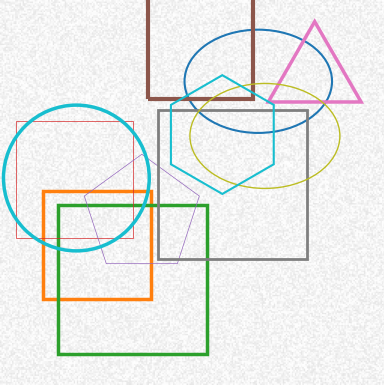[{"shape": "oval", "thickness": 1.5, "radius": 0.96, "center": [0.671, 0.789]}, {"shape": "square", "thickness": 2.5, "radius": 0.71, "center": [0.252, 0.364]}, {"shape": "square", "thickness": 2.5, "radius": 0.97, "center": [0.345, 0.274]}, {"shape": "square", "thickness": 0.5, "radius": 0.76, "center": [0.194, 0.533]}, {"shape": "pentagon", "thickness": 0.5, "radius": 0.79, "center": [0.368, 0.442]}, {"shape": "square", "thickness": 3, "radius": 0.68, "center": [0.521, 0.88]}, {"shape": "triangle", "thickness": 2.5, "radius": 0.7, "center": [0.817, 0.805]}, {"shape": "square", "thickness": 2, "radius": 0.97, "center": [0.603, 0.52]}, {"shape": "oval", "thickness": 1, "radius": 0.97, "center": [0.688, 0.647]}, {"shape": "circle", "thickness": 2.5, "radius": 0.95, "center": [0.198, 0.538]}, {"shape": "hexagon", "thickness": 1.5, "radius": 0.77, "center": [0.577, 0.65]}]